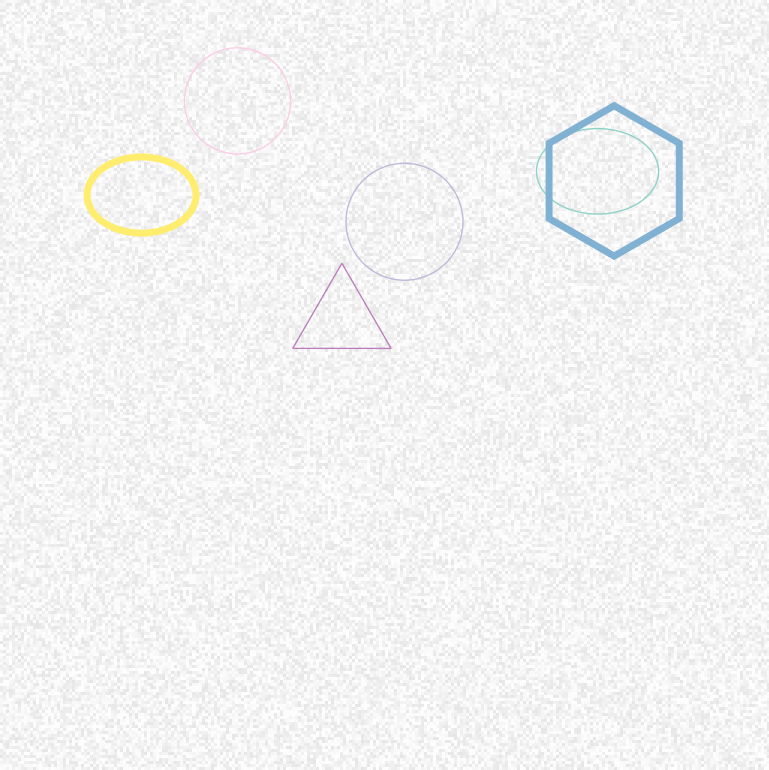[{"shape": "oval", "thickness": 0.5, "radius": 0.4, "center": [0.776, 0.778]}, {"shape": "circle", "thickness": 0.5, "radius": 0.38, "center": [0.525, 0.712]}, {"shape": "hexagon", "thickness": 2.5, "radius": 0.49, "center": [0.798, 0.765]}, {"shape": "circle", "thickness": 0.5, "radius": 0.34, "center": [0.308, 0.869]}, {"shape": "triangle", "thickness": 0.5, "radius": 0.37, "center": [0.444, 0.584]}, {"shape": "oval", "thickness": 2.5, "radius": 0.35, "center": [0.184, 0.747]}]